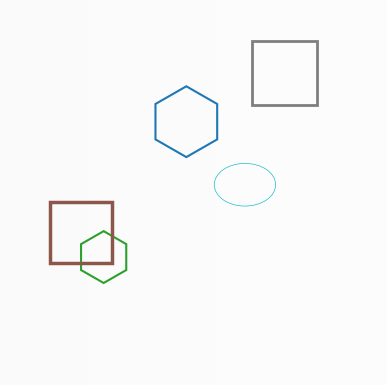[{"shape": "hexagon", "thickness": 1.5, "radius": 0.46, "center": [0.481, 0.684]}, {"shape": "hexagon", "thickness": 1.5, "radius": 0.34, "center": [0.267, 0.332]}, {"shape": "square", "thickness": 2.5, "radius": 0.4, "center": [0.21, 0.396]}, {"shape": "square", "thickness": 2, "radius": 0.42, "center": [0.734, 0.81]}, {"shape": "oval", "thickness": 0.5, "radius": 0.4, "center": [0.632, 0.52]}]